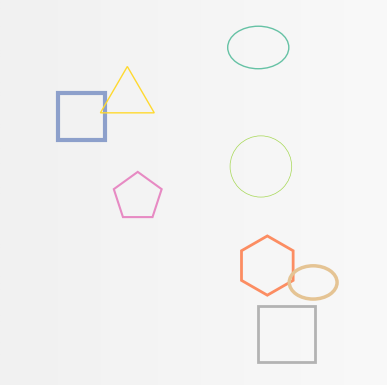[{"shape": "oval", "thickness": 1, "radius": 0.39, "center": [0.666, 0.877]}, {"shape": "hexagon", "thickness": 2, "radius": 0.38, "center": [0.69, 0.31]}, {"shape": "square", "thickness": 3, "radius": 0.31, "center": [0.211, 0.697]}, {"shape": "pentagon", "thickness": 1.5, "radius": 0.32, "center": [0.355, 0.489]}, {"shape": "circle", "thickness": 0.5, "radius": 0.4, "center": [0.673, 0.568]}, {"shape": "triangle", "thickness": 1, "radius": 0.4, "center": [0.329, 0.747]}, {"shape": "oval", "thickness": 2.5, "radius": 0.31, "center": [0.808, 0.266]}, {"shape": "square", "thickness": 2, "radius": 0.36, "center": [0.74, 0.132]}]